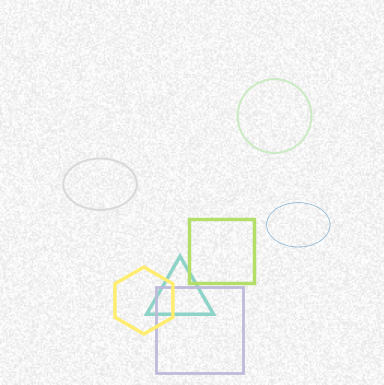[{"shape": "triangle", "thickness": 2.5, "radius": 0.5, "center": [0.468, 0.234]}, {"shape": "square", "thickness": 2, "radius": 0.56, "center": [0.518, 0.143]}, {"shape": "oval", "thickness": 0.5, "radius": 0.41, "center": [0.775, 0.416]}, {"shape": "square", "thickness": 2.5, "radius": 0.42, "center": [0.575, 0.348]}, {"shape": "oval", "thickness": 1.5, "radius": 0.48, "center": [0.26, 0.521]}, {"shape": "circle", "thickness": 1.5, "radius": 0.48, "center": [0.713, 0.699]}, {"shape": "hexagon", "thickness": 2.5, "radius": 0.43, "center": [0.374, 0.219]}]